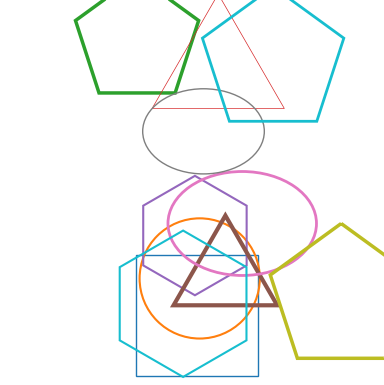[{"shape": "square", "thickness": 1, "radius": 0.79, "center": [0.512, 0.181]}, {"shape": "circle", "thickness": 1.5, "radius": 0.78, "center": [0.519, 0.277]}, {"shape": "pentagon", "thickness": 2.5, "radius": 0.84, "center": [0.356, 0.895]}, {"shape": "triangle", "thickness": 0.5, "radius": 0.99, "center": [0.567, 0.817]}, {"shape": "hexagon", "thickness": 1.5, "radius": 0.78, "center": [0.506, 0.388]}, {"shape": "triangle", "thickness": 3, "radius": 0.78, "center": [0.585, 0.285]}, {"shape": "oval", "thickness": 2, "radius": 0.96, "center": [0.629, 0.42]}, {"shape": "oval", "thickness": 1, "radius": 0.79, "center": [0.529, 0.659]}, {"shape": "pentagon", "thickness": 2.5, "radius": 0.97, "center": [0.886, 0.226]}, {"shape": "hexagon", "thickness": 1.5, "radius": 0.95, "center": [0.476, 0.211]}, {"shape": "pentagon", "thickness": 2, "radius": 0.97, "center": [0.709, 0.841]}]